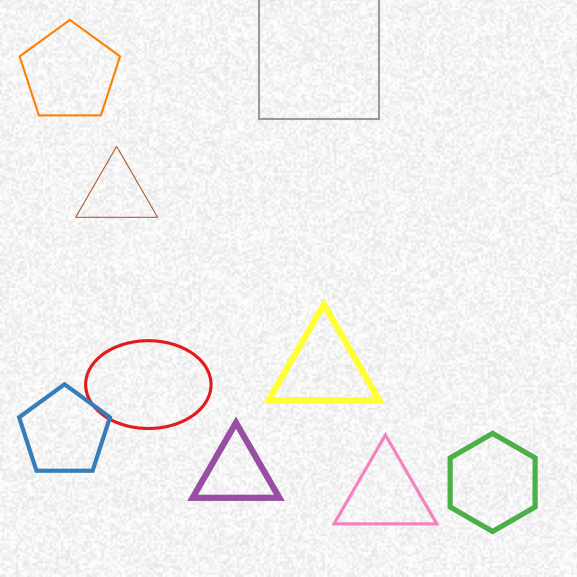[{"shape": "oval", "thickness": 1.5, "radius": 0.54, "center": [0.257, 0.333]}, {"shape": "pentagon", "thickness": 2, "radius": 0.41, "center": [0.112, 0.251]}, {"shape": "hexagon", "thickness": 2.5, "radius": 0.42, "center": [0.853, 0.164]}, {"shape": "triangle", "thickness": 3, "radius": 0.43, "center": [0.409, 0.18]}, {"shape": "pentagon", "thickness": 1, "radius": 0.46, "center": [0.121, 0.873]}, {"shape": "triangle", "thickness": 3, "radius": 0.55, "center": [0.561, 0.361]}, {"shape": "triangle", "thickness": 0.5, "radius": 0.41, "center": [0.202, 0.664]}, {"shape": "triangle", "thickness": 1.5, "radius": 0.51, "center": [0.667, 0.143]}, {"shape": "square", "thickness": 1, "radius": 0.52, "center": [0.552, 0.897]}]